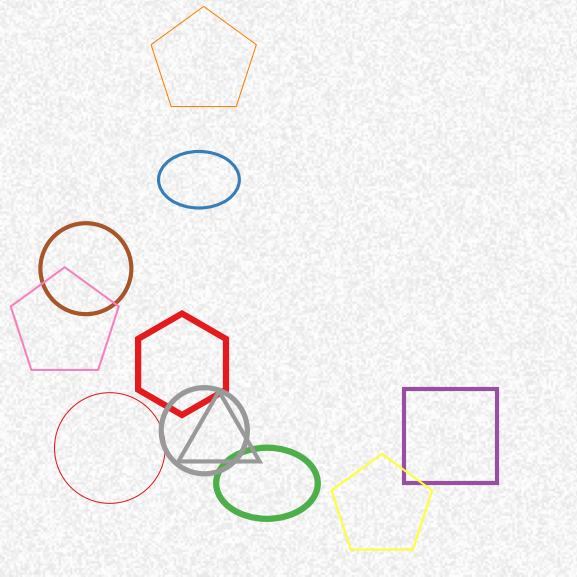[{"shape": "circle", "thickness": 0.5, "radius": 0.48, "center": [0.19, 0.223]}, {"shape": "hexagon", "thickness": 3, "radius": 0.44, "center": [0.315, 0.368]}, {"shape": "oval", "thickness": 1.5, "radius": 0.35, "center": [0.345, 0.688]}, {"shape": "oval", "thickness": 3, "radius": 0.44, "center": [0.462, 0.162]}, {"shape": "square", "thickness": 2, "radius": 0.41, "center": [0.78, 0.244]}, {"shape": "pentagon", "thickness": 0.5, "radius": 0.48, "center": [0.353, 0.892]}, {"shape": "pentagon", "thickness": 1, "radius": 0.46, "center": [0.661, 0.122]}, {"shape": "circle", "thickness": 2, "radius": 0.39, "center": [0.149, 0.534]}, {"shape": "pentagon", "thickness": 1, "radius": 0.49, "center": [0.112, 0.438]}, {"shape": "circle", "thickness": 2.5, "radius": 0.37, "center": [0.354, 0.253]}, {"shape": "triangle", "thickness": 2, "radius": 0.41, "center": [0.379, 0.241]}]